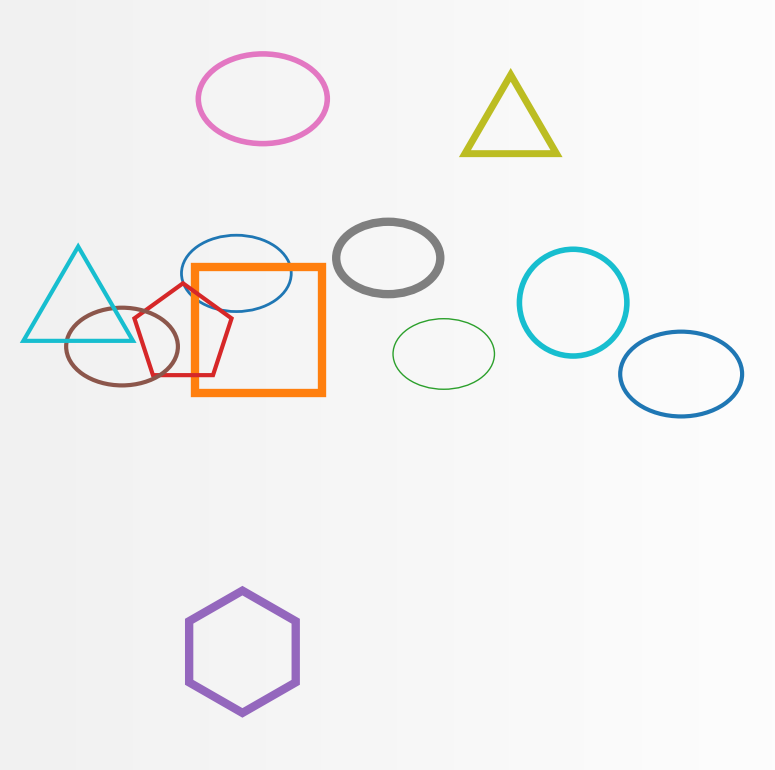[{"shape": "oval", "thickness": 1, "radius": 0.35, "center": [0.305, 0.645]}, {"shape": "oval", "thickness": 1.5, "radius": 0.39, "center": [0.879, 0.514]}, {"shape": "square", "thickness": 3, "radius": 0.41, "center": [0.334, 0.571]}, {"shape": "oval", "thickness": 0.5, "radius": 0.33, "center": [0.573, 0.54]}, {"shape": "pentagon", "thickness": 1.5, "radius": 0.33, "center": [0.236, 0.566]}, {"shape": "hexagon", "thickness": 3, "radius": 0.4, "center": [0.313, 0.154]}, {"shape": "oval", "thickness": 1.5, "radius": 0.36, "center": [0.157, 0.55]}, {"shape": "oval", "thickness": 2, "radius": 0.42, "center": [0.339, 0.872]}, {"shape": "oval", "thickness": 3, "radius": 0.34, "center": [0.501, 0.665]}, {"shape": "triangle", "thickness": 2.5, "radius": 0.34, "center": [0.659, 0.835]}, {"shape": "circle", "thickness": 2, "radius": 0.35, "center": [0.74, 0.607]}, {"shape": "triangle", "thickness": 1.5, "radius": 0.41, "center": [0.101, 0.598]}]